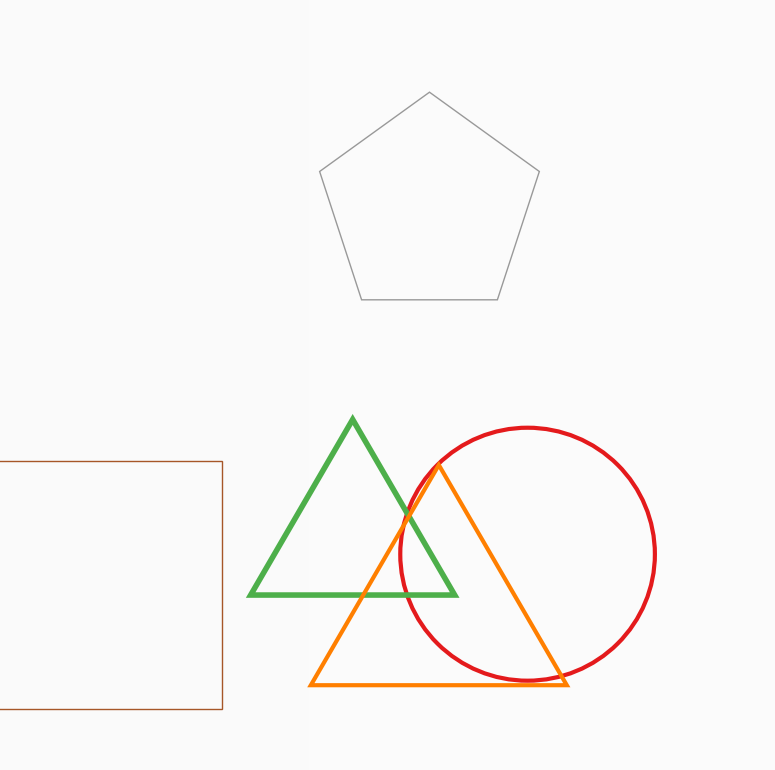[{"shape": "circle", "thickness": 1.5, "radius": 0.82, "center": [0.681, 0.28]}, {"shape": "triangle", "thickness": 2, "radius": 0.76, "center": [0.455, 0.303]}, {"shape": "triangle", "thickness": 1.5, "radius": 0.95, "center": [0.566, 0.205]}, {"shape": "square", "thickness": 0.5, "radius": 0.8, "center": [0.126, 0.24]}, {"shape": "pentagon", "thickness": 0.5, "radius": 0.75, "center": [0.554, 0.731]}]